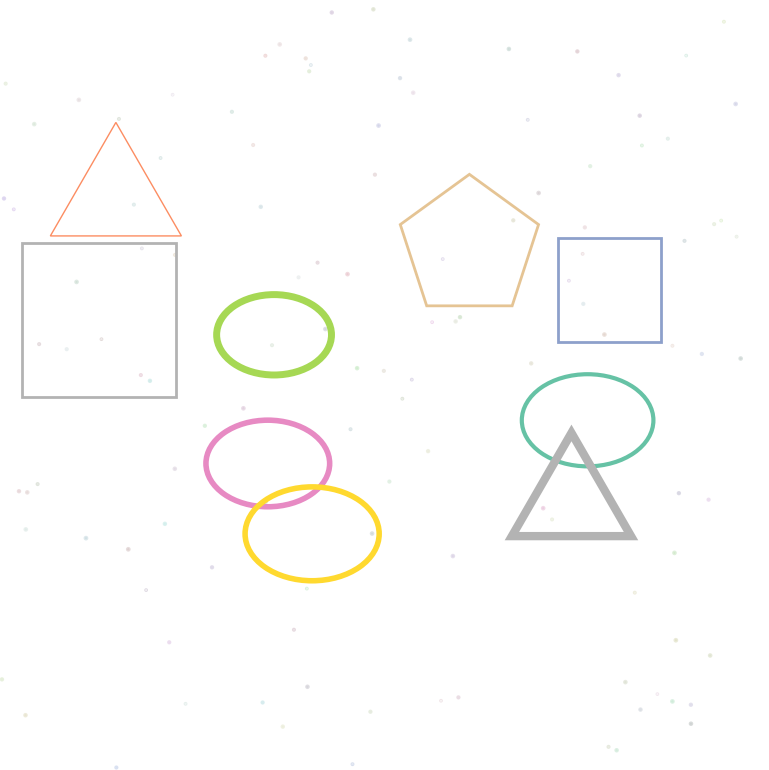[{"shape": "oval", "thickness": 1.5, "radius": 0.43, "center": [0.763, 0.454]}, {"shape": "triangle", "thickness": 0.5, "radius": 0.49, "center": [0.15, 0.743]}, {"shape": "square", "thickness": 1, "radius": 0.34, "center": [0.792, 0.624]}, {"shape": "oval", "thickness": 2, "radius": 0.4, "center": [0.348, 0.398]}, {"shape": "oval", "thickness": 2.5, "radius": 0.37, "center": [0.356, 0.565]}, {"shape": "oval", "thickness": 2, "radius": 0.44, "center": [0.405, 0.307]}, {"shape": "pentagon", "thickness": 1, "radius": 0.47, "center": [0.61, 0.679]}, {"shape": "square", "thickness": 1, "radius": 0.5, "center": [0.129, 0.584]}, {"shape": "triangle", "thickness": 3, "radius": 0.45, "center": [0.742, 0.348]}]